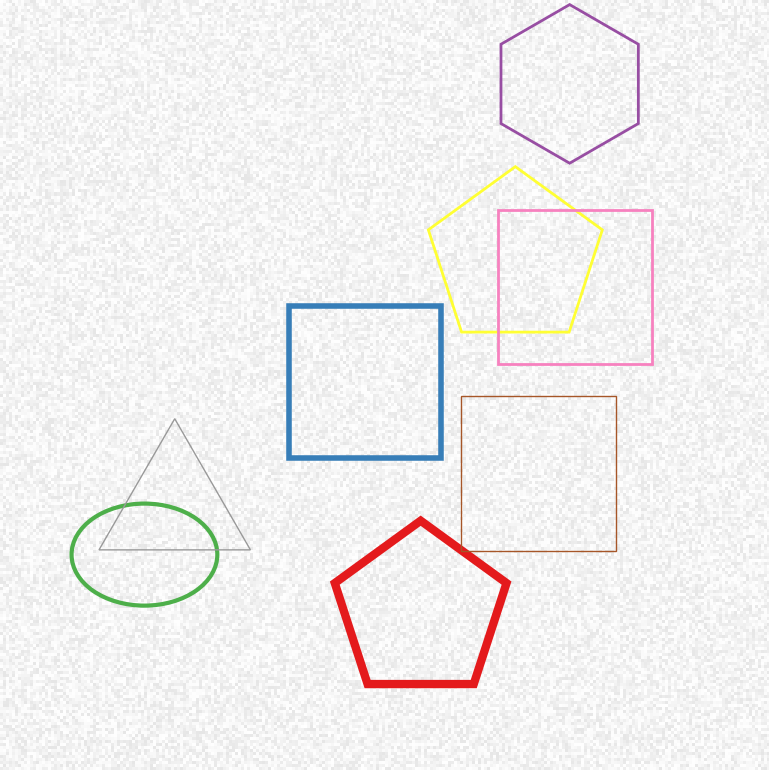[{"shape": "pentagon", "thickness": 3, "radius": 0.59, "center": [0.546, 0.207]}, {"shape": "square", "thickness": 2, "radius": 0.49, "center": [0.474, 0.504]}, {"shape": "oval", "thickness": 1.5, "radius": 0.47, "center": [0.188, 0.28]}, {"shape": "hexagon", "thickness": 1, "radius": 0.51, "center": [0.74, 0.891]}, {"shape": "pentagon", "thickness": 1, "radius": 0.59, "center": [0.669, 0.665]}, {"shape": "square", "thickness": 0.5, "radius": 0.5, "center": [0.699, 0.385]}, {"shape": "square", "thickness": 1, "radius": 0.5, "center": [0.747, 0.627]}, {"shape": "triangle", "thickness": 0.5, "radius": 0.57, "center": [0.227, 0.343]}]